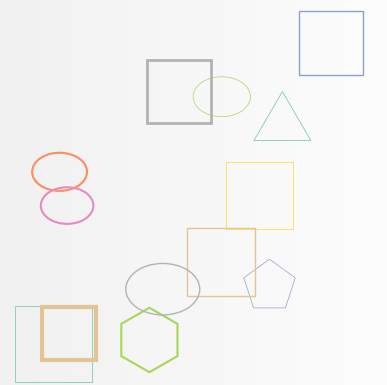[{"shape": "triangle", "thickness": 0.5, "radius": 0.42, "center": [0.729, 0.677]}, {"shape": "square", "thickness": 0.5, "radius": 0.49, "center": [0.138, 0.106]}, {"shape": "oval", "thickness": 1.5, "radius": 0.35, "center": [0.154, 0.554]}, {"shape": "pentagon", "thickness": 0.5, "radius": 0.35, "center": [0.695, 0.257]}, {"shape": "square", "thickness": 1, "radius": 0.42, "center": [0.855, 0.888]}, {"shape": "oval", "thickness": 1.5, "radius": 0.34, "center": [0.173, 0.466]}, {"shape": "oval", "thickness": 0.5, "radius": 0.37, "center": [0.572, 0.749]}, {"shape": "hexagon", "thickness": 1.5, "radius": 0.42, "center": [0.386, 0.117]}, {"shape": "square", "thickness": 0.5, "radius": 0.43, "center": [0.67, 0.492]}, {"shape": "square", "thickness": 3, "radius": 0.35, "center": [0.177, 0.134]}, {"shape": "square", "thickness": 1, "radius": 0.44, "center": [0.57, 0.32]}, {"shape": "oval", "thickness": 1, "radius": 0.48, "center": [0.42, 0.249]}, {"shape": "square", "thickness": 2, "radius": 0.41, "center": [0.462, 0.763]}]